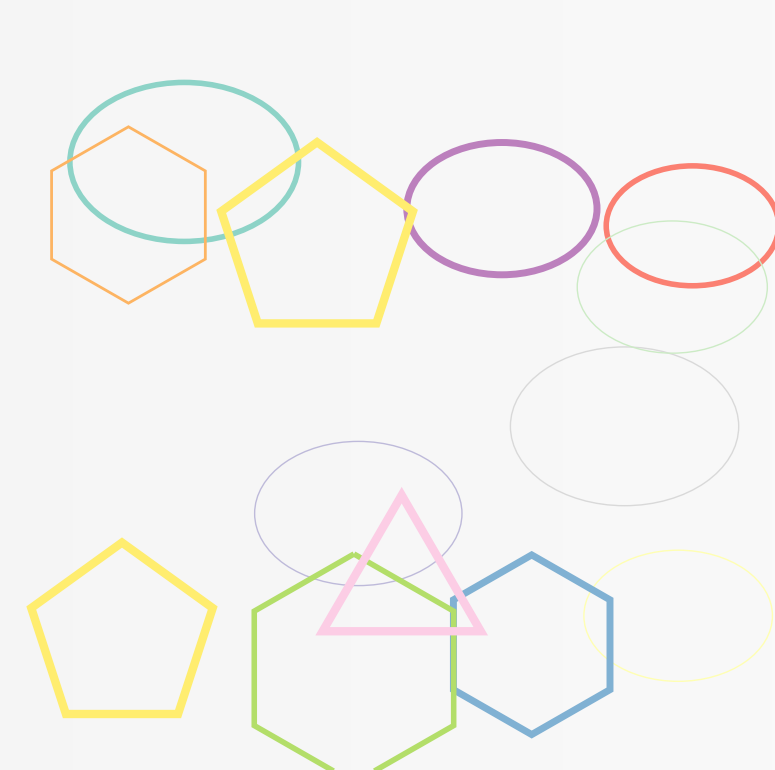[{"shape": "oval", "thickness": 2, "radius": 0.74, "center": [0.238, 0.79]}, {"shape": "oval", "thickness": 0.5, "radius": 0.61, "center": [0.875, 0.2]}, {"shape": "oval", "thickness": 0.5, "radius": 0.67, "center": [0.462, 0.333]}, {"shape": "oval", "thickness": 2, "radius": 0.56, "center": [0.893, 0.707]}, {"shape": "hexagon", "thickness": 2.5, "radius": 0.58, "center": [0.686, 0.163]}, {"shape": "hexagon", "thickness": 1, "radius": 0.57, "center": [0.166, 0.721]}, {"shape": "hexagon", "thickness": 2, "radius": 0.74, "center": [0.457, 0.132]}, {"shape": "triangle", "thickness": 3, "radius": 0.59, "center": [0.518, 0.239]}, {"shape": "oval", "thickness": 0.5, "radius": 0.74, "center": [0.806, 0.446]}, {"shape": "oval", "thickness": 2.5, "radius": 0.61, "center": [0.648, 0.729]}, {"shape": "oval", "thickness": 0.5, "radius": 0.61, "center": [0.867, 0.627]}, {"shape": "pentagon", "thickness": 3, "radius": 0.65, "center": [0.409, 0.685]}, {"shape": "pentagon", "thickness": 3, "radius": 0.62, "center": [0.157, 0.172]}]